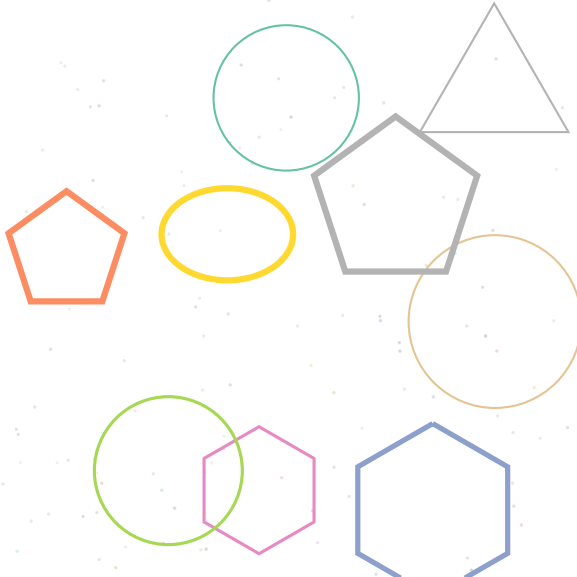[{"shape": "circle", "thickness": 1, "radius": 0.63, "center": [0.496, 0.83]}, {"shape": "pentagon", "thickness": 3, "radius": 0.53, "center": [0.115, 0.563]}, {"shape": "hexagon", "thickness": 2.5, "radius": 0.75, "center": [0.749, 0.116]}, {"shape": "hexagon", "thickness": 1.5, "radius": 0.55, "center": [0.449, 0.15]}, {"shape": "circle", "thickness": 1.5, "radius": 0.64, "center": [0.292, 0.184]}, {"shape": "oval", "thickness": 3, "radius": 0.57, "center": [0.394, 0.593]}, {"shape": "circle", "thickness": 1, "radius": 0.75, "center": [0.857, 0.442]}, {"shape": "triangle", "thickness": 1, "radius": 0.74, "center": [0.856, 0.845]}, {"shape": "pentagon", "thickness": 3, "radius": 0.74, "center": [0.685, 0.649]}]